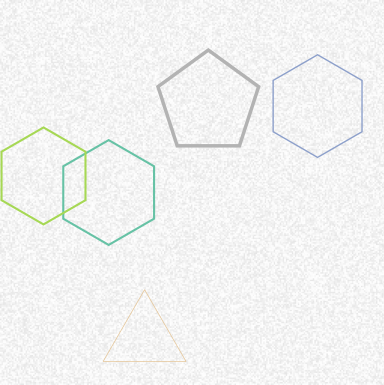[{"shape": "hexagon", "thickness": 1.5, "radius": 0.68, "center": [0.282, 0.5]}, {"shape": "hexagon", "thickness": 1, "radius": 0.67, "center": [0.825, 0.724]}, {"shape": "hexagon", "thickness": 1.5, "radius": 0.63, "center": [0.113, 0.543]}, {"shape": "triangle", "thickness": 0.5, "radius": 0.62, "center": [0.376, 0.123]}, {"shape": "pentagon", "thickness": 2.5, "radius": 0.69, "center": [0.541, 0.732]}]